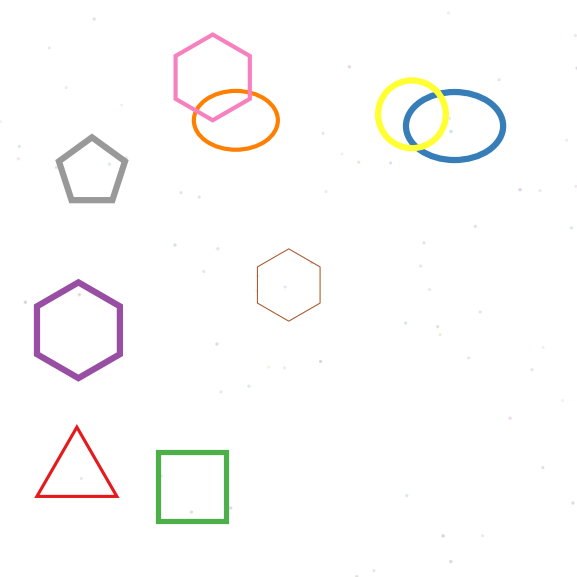[{"shape": "triangle", "thickness": 1.5, "radius": 0.4, "center": [0.133, 0.18]}, {"shape": "oval", "thickness": 3, "radius": 0.42, "center": [0.787, 0.781]}, {"shape": "square", "thickness": 2.5, "radius": 0.3, "center": [0.333, 0.156]}, {"shape": "hexagon", "thickness": 3, "radius": 0.41, "center": [0.136, 0.427]}, {"shape": "oval", "thickness": 2, "radius": 0.36, "center": [0.408, 0.791]}, {"shape": "circle", "thickness": 3, "radius": 0.29, "center": [0.713, 0.801]}, {"shape": "hexagon", "thickness": 0.5, "radius": 0.31, "center": [0.5, 0.506]}, {"shape": "hexagon", "thickness": 2, "radius": 0.37, "center": [0.368, 0.865]}, {"shape": "pentagon", "thickness": 3, "radius": 0.3, "center": [0.159, 0.701]}]